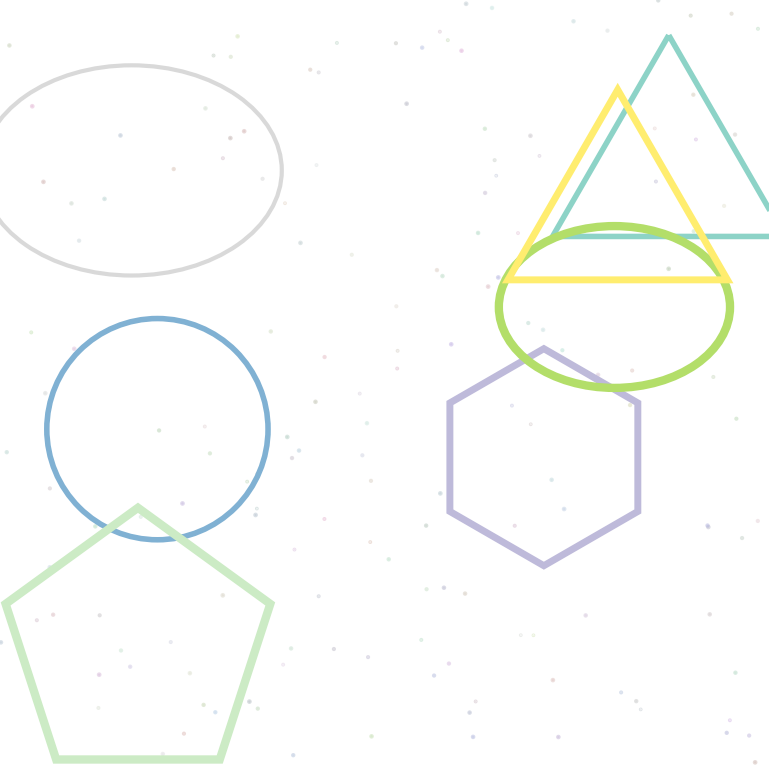[{"shape": "triangle", "thickness": 2, "radius": 0.87, "center": [0.869, 0.78]}, {"shape": "hexagon", "thickness": 2.5, "radius": 0.7, "center": [0.706, 0.406]}, {"shape": "circle", "thickness": 2, "radius": 0.72, "center": [0.204, 0.443]}, {"shape": "oval", "thickness": 3, "radius": 0.75, "center": [0.798, 0.601]}, {"shape": "oval", "thickness": 1.5, "radius": 0.97, "center": [0.171, 0.779]}, {"shape": "pentagon", "thickness": 3, "radius": 0.9, "center": [0.179, 0.16]}, {"shape": "triangle", "thickness": 2.5, "radius": 0.82, "center": [0.802, 0.719]}]